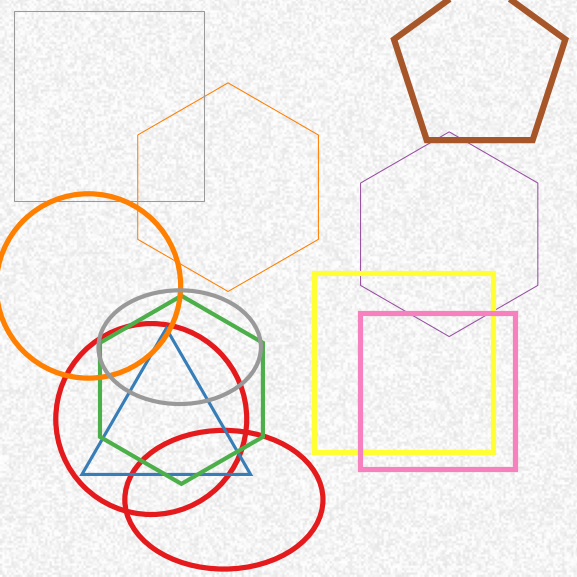[{"shape": "oval", "thickness": 2.5, "radius": 0.86, "center": [0.388, 0.134]}, {"shape": "circle", "thickness": 2.5, "radius": 0.83, "center": [0.262, 0.274]}, {"shape": "triangle", "thickness": 1.5, "radius": 0.84, "center": [0.288, 0.262]}, {"shape": "hexagon", "thickness": 2, "radius": 0.81, "center": [0.314, 0.324]}, {"shape": "hexagon", "thickness": 0.5, "radius": 0.89, "center": [0.778, 0.594]}, {"shape": "hexagon", "thickness": 0.5, "radius": 0.9, "center": [0.395, 0.675]}, {"shape": "circle", "thickness": 2.5, "radius": 0.8, "center": [0.153, 0.504]}, {"shape": "square", "thickness": 2.5, "radius": 0.77, "center": [0.698, 0.371]}, {"shape": "pentagon", "thickness": 3, "radius": 0.78, "center": [0.831, 0.883]}, {"shape": "square", "thickness": 2.5, "radius": 0.67, "center": [0.757, 0.322]}, {"shape": "square", "thickness": 0.5, "radius": 0.82, "center": [0.189, 0.815]}, {"shape": "oval", "thickness": 2, "radius": 0.7, "center": [0.311, 0.398]}]